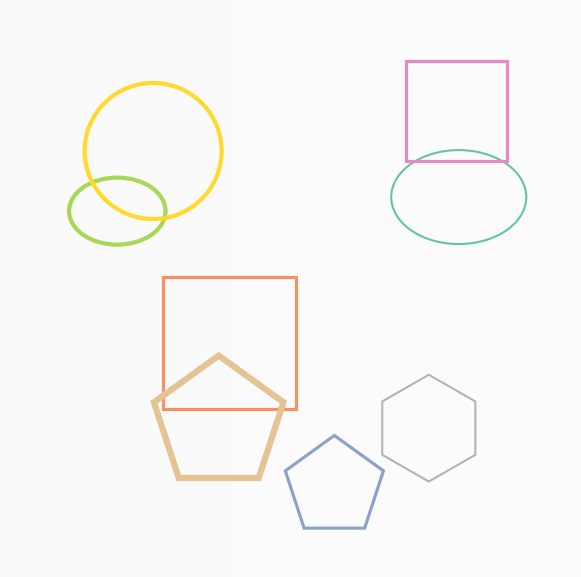[{"shape": "oval", "thickness": 1, "radius": 0.58, "center": [0.789, 0.658]}, {"shape": "square", "thickness": 1.5, "radius": 0.57, "center": [0.395, 0.406]}, {"shape": "pentagon", "thickness": 1.5, "radius": 0.44, "center": [0.575, 0.156]}, {"shape": "square", "thickness": 1.5, "radius": 0.43, "center": [0.785, 0.807]}, {"shape": "oval", "thickness": 2, "radius": 0.41, "center": [0.202, 0.634]}, {"shape": "circle", "thickness": 2, "radius": 0.59, "center": [0.263, 0.738]}, {"shape": "pentagon", "thickness": 3, "radius": 0.59, "center": [0.376, 0.266]}, {"shape": "hexagon", "thickness": 1, "radius": 0.46, "center": [0.738, 0.258]}]